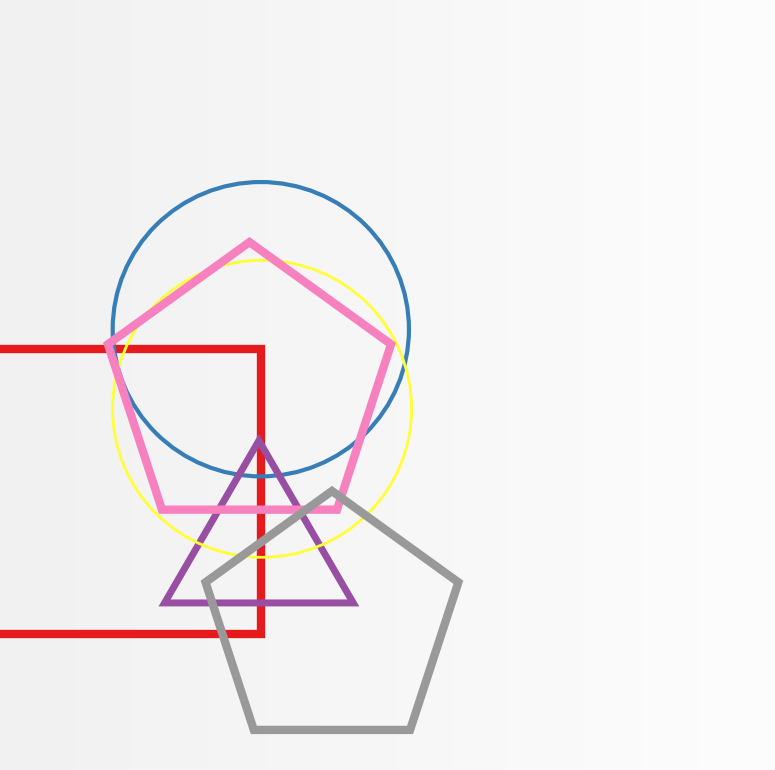[{"shape": "square", "thickness": 3, "radius": 0.93, "center": [0.151, 0.362]}, {"shape": "circle", "thickness": 1.5, "radius": 0.96, "center": [0.337, 0.572]}, {"shape": "triangle", "thickness": 2.5, "radius": 0.7, "center": [0.334, 0.287]}, {"shape": "circle", "thickness": 1, "radius": 0.96, "center": [0.338, 0.469]}, {"shape": "pentagon", "thickness": 3, "radius": 0.96, "center": [0.322, 0.494]}, {"shape": "pentagon", "thickness": 3, "radius": 0.86, "center": [0.428, 0.191]}]